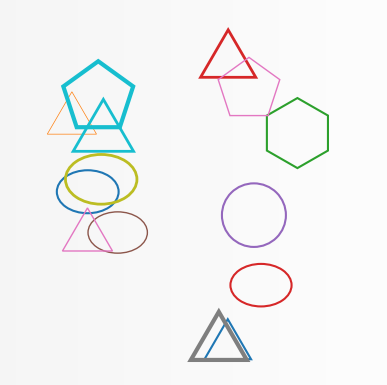[{"shape": "triangle", "thickness": 1.5, "radius": 0.35, "center": [0.588, 0.102]}, {"shape": "oval", "thickness": 1.5, "radius": 0.4, "center": [0.226, 0.502]}, {"shape": "triangle", "thickness": 0.5, "radius": 0.37, "center": [0.186, 0.688]}, {"shape": "hexagon", "thickness": 1.5, "radius": 0.45, "center": [0.768, 0.654]}, {"shape": "triangle", "thickness": 2, "radius": 0.41, "center": [0.589, 0.84]}, {"shape": "oval", "thickness": 1.5, "radius": 0.39, "center": [0.674, 0.259]}, {"shape": "circle", "thickness": 1.5, "radius": 0.41, "center": [0.655, 0.441]}, {"shape": "oval", "thickness": 1, "radius": 0.38, "center": [0.304, 0.396]}, {"shape": "triangle", "thickness": 1, "radius": 0.37, "center": [0.226, 0.385]}, {"shape": "pentagon", "thickness": 1, "radius": 0.42, "center": [0.643, 0.767]}, {"shape": "triangle", "thickness": 3, "radius": 0.42, "center": [0.565, 0.107]}, {"shape": "oval", "thickness": 2, "radius": 0.46, "center": [0.261, 0.534]}, {"shape": "pentagon", "thickness": 3, "radius": 0.47, "center": [0.254, 0.746]}, {"shape": "triangle", "thickness": 2, "radius": 0.45, "center": [0.267, 0.652]}]